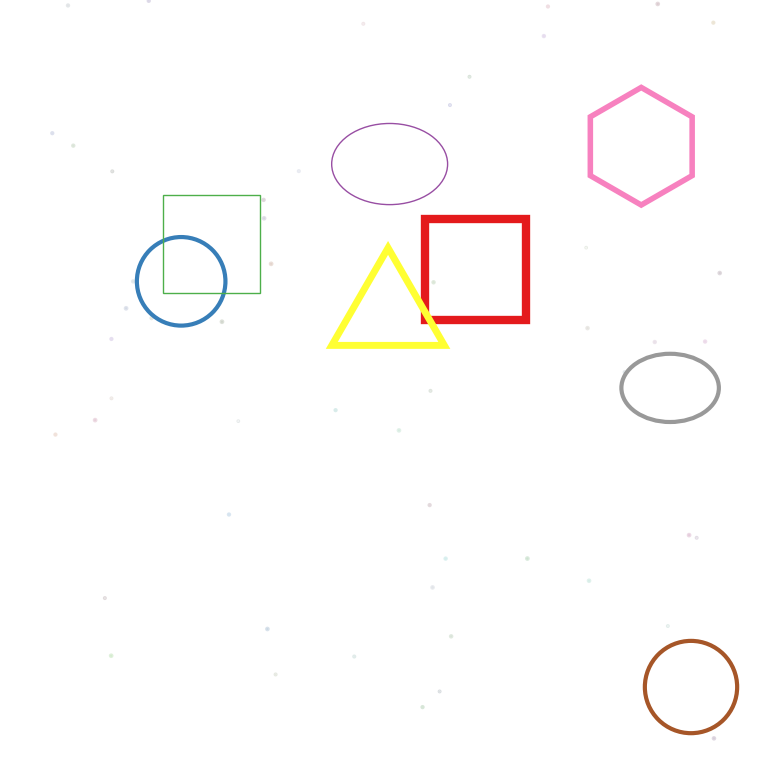[{"shape": "square", "thickness": 3, "radius": 0.33, "center": [0.618, 0.65]}, {"shape": "circle", "thickness": 1.5, "radius": 0.29, "center": [0.235, 0.635]}, {"shape": "square", "thickness": 0.5, "radius": 0.32, "center": [0.274, 0.683]}, {"shape": "oval", "thickness": 0.5, "radius": 0.38, "center": [0.506, 0.787]}, {"shape": "triangle", "thickness": 2.5, "radius": 0.42, "center": [0.504, 0.594]}, {"shape": "circle", "thickness": 1.5, "radius": 0.3, "center": [0.897, 0.108]}, {"shape": "hexagon", "thickness": 2, "radius": 0.38, "center": [0.833, 0.81]}, {"shape": "oval", "thickness": 1.5, "radius": 0.32, "center": [0.87, 0.496]}]